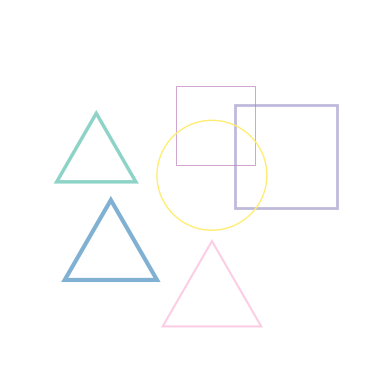[{"shape": "triangle", "thickness": 2.5, "radius": 0.59, "center": [0.25, 0.587]}, {"shape": "square", "thickness": 2, "radius": 0.67, "center": [0.743, 0.593]}, {"shape": "triangle", "thickness": 3, "radius": 0.69, "center": [0.288, 0.342]}, {"shape": "triangle", "thickness": 1.5, "radius": 0.74, "center": [0.551, 0.226]}, {"shape": "square", "thickness": 0.5, "radius": 0.51, "center": [0.56, 0.675]}, {"shape": "circle", "thickness": 1, "radius": 0.71, "center": [0.55, 0.545]}]